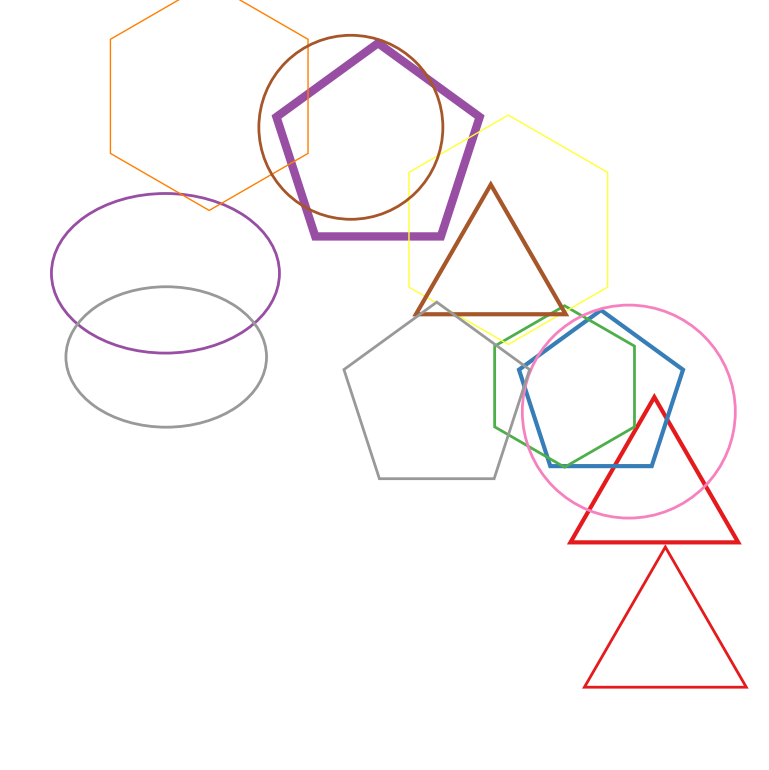[{"shape": "triangle", "thickness": 1, "radius": 0.61, "center": [0.864, 0.168]}, {"shape": "triangle", "thickness": 1.5, "radius": 0.63, "center": [0.85, 0.359]}, {"shape": "pentagon", "thickness": 1.5, "radius": 0.56, "center": [0.781, 0.485]}, {"shape": "hexagon", "thickness": 1, "radius": 0.52, "center": [0.733, 0.498]}, {"shape": "oval", "thickness": 1, "radius": 0.74, "center": [0.215, 0.645]}, {"shape": "pentagon", "thickness": 3, "radius": 0.69, "center": [0.491, 0.805]}, {"shape": "hexagon", "thickness": 0.5, "radius": 0.74, "center": [0.272, 0.875]}, {"shape": "hexagon", "thickness": 0.5, "radius": 0.74, "center": [0.66, 0.702]}, {"shape": "triangle", "thickness": 1.5, "radius": 0.56, "center": [0.637, 0.648]}, {"shape": "circle", "thickness": 1, "radius": 0.6, "center": [0.456, 0.835]}, {"shape": "circle", "thickness": 1, "radius": 0.69, "center": [0.817, 0.465]}, {"shape": "pentagon", "thickness": 1, "radius": 0.63, "center": [0.567, 0.481]}, {"shape": "oval", "thickness": 1, "radius": 0.65, "center": [0.216, 0.536]}]